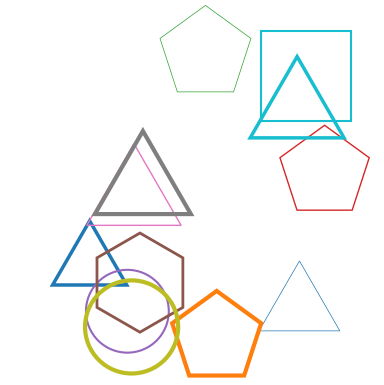[{"shape": "triangle", "thickness": 2.5, "radius": 0.56, "center": [0.233, 0.315]}, {"shape": "triangle", "thickness": 0.5, "radius": 0.61, "center": [0.778, 0.201]}, {"shape": "pentagon", "thickness": 3, "radius": 0.61, "center": [0.563, 0.123]}, {"shape": "pentagon", "thickness": 0.5, "radius": 0.62, "center": [0.534, 0.862]}, {"shape": "pentagon", "thickness": 1, "radius": 0.61, "center": [0.843, 0.553]}, {"shape": "circle", "thickness": 1.5, "radius": 0.54, "center": [0.331, 0.192]}, {"shape": "hexagon", "thickness": 2, "radius": 0.64, "center": [0.363, 0.266]}, {"shape": "triangle", "thickness": 1, "radius": 0.71, "center": [0.348, 0.485]}, {"shape": "triangle", "thickness": 3, "radius": 0.72, "center": [0.371, 0.516]}, {"shape": "circle", "thickness": 3, "radius": 0.6, "center": [0.342, 0.151]}, {"shape": "triangle", "thickness": 2.5, "radius": 0.7, "center": [0.772, 0.712]}, {"shape": "square", "thickness": 1.5, "radius": 0.59, "center": [0.794, 0.802]}]